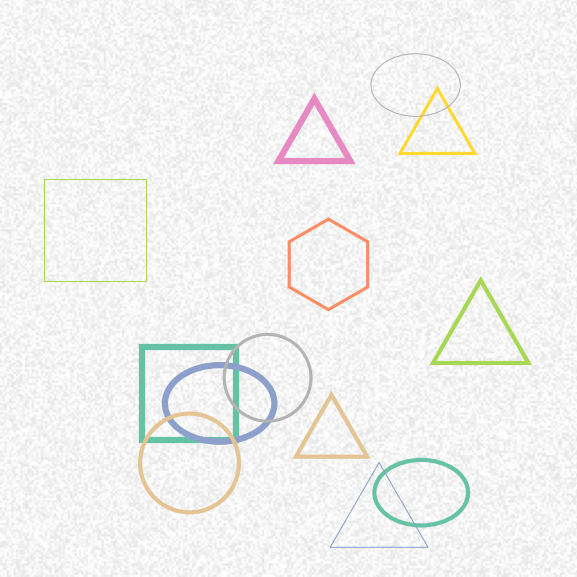[{"shape": "square", "thickness": 3, "radius": 0.41, "center": [0.328, 0.318]}, {"shape": "oval", "thickness": 2, "radius": 0.41, "center": [0.729, 0.146]}, {"shape": "hexagon", "thickness": 1.5, "radius": 0.39, "center": [0.569, 0.541]}, {"shape": "oval", "thickness": 3, "radius": 0.47, "center": [0.38, 0.301]}, {"shape": "triangle", "thickness": 0.5, "radius": 0.49, "center": [0.656, 0.1]}, {"shape": "triangle", "thickness": 3, "radius": 0.36, "center": [0.544, 0.756]}, {"shape": "triangle", "thickness": 2, "radius": 0.48, "center": [0.832, 0.418]}, {"shape": "square", "thickness": 0.5, "radius": 0.44, "center": [0.165, 0.601]}, {"shape": "triangle", "thickness": 1.5, "radius": 0.37, "center": [0.757, 0.771]}, {"shape": "circle", "thickness": 2, "radius": 0.43, "center": [0.328, 0.197]}, {"shape": "triangle", "thickness": 2, "radius": 0.36, "center": [0.574, 0.244]}, {"shape": "circle", "thickness": 1.5, "radius": 0.38, "center": [0.463, 0.345]}, {"shape": "oval", "thickness": 0.5, "radius": 0.39, "center": [0.72, 0.852]}]